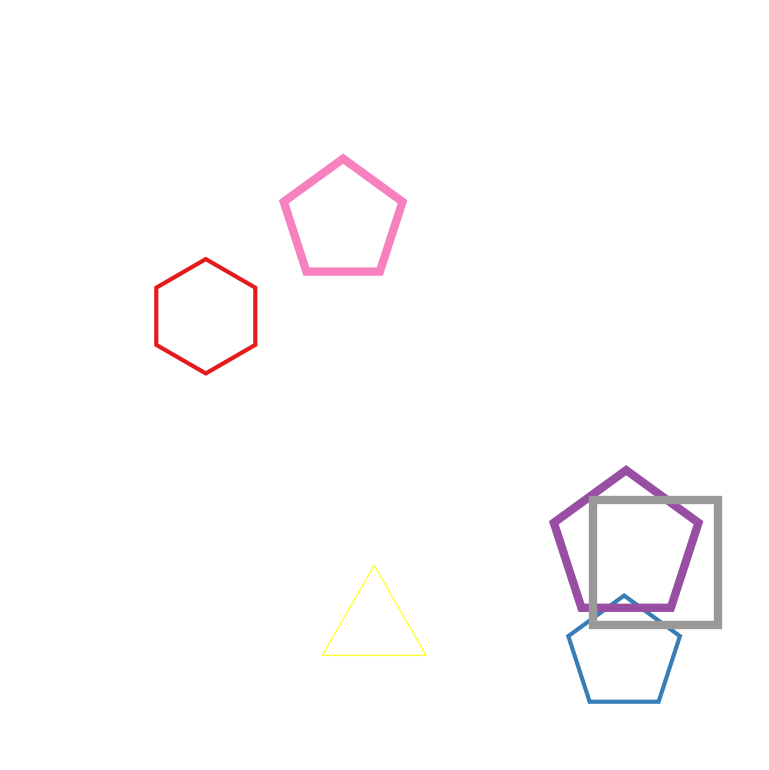[{"shape": "hexagon", "thickness": 1.5, "radius": 0.37, "center": [0.267, 0.589]}, {"shape": "pentagon", "thickness": 1.5, "radius": 0.38, "center": [0.811, 0.15]}, {"shape": "pentagon", "thickness": 3, "radius": 0.49, "center": [0.813, 0.291]}, {"shape": "triangle", "thickness": 0.5, "radius": 0.39, "center": [0.486, 0.188]}, {"shape": "pentagon", "thickness": 3, "radius": 0.41, "center": [0.446, 0.713]}, {"shape": "square", "thickness": 3, "radius": 0.4, "center": [0.851, 0.27]}]